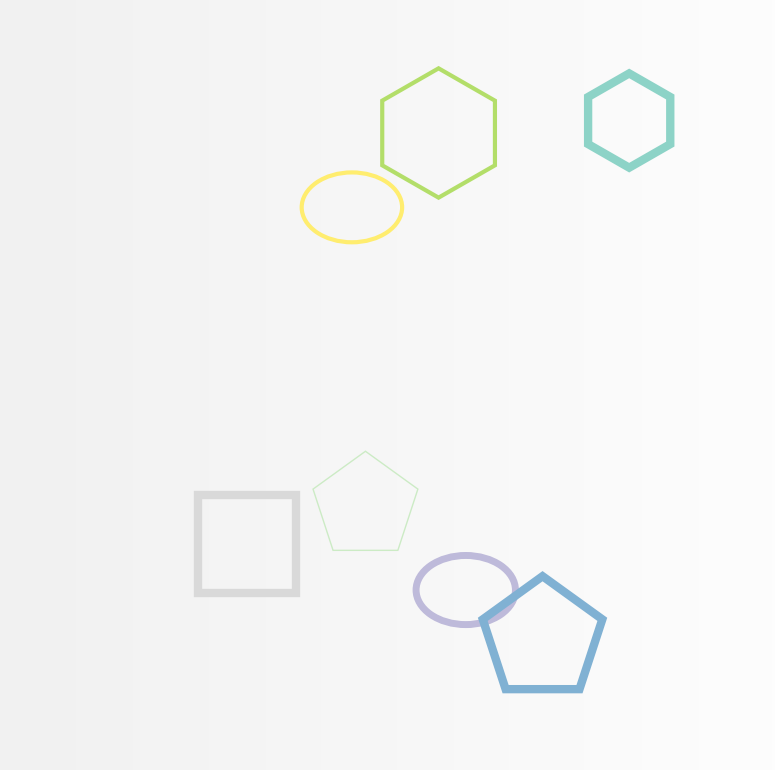[{"shape": "hexagon", "thickness": 3, "radius": 0.31, "center": [0.812, 0.843]}, {"shape": "oval", "thickness": 2.5, "radius": 0.32, "center": [0.601, 0.234]}, {"shape": "pentagon", "thickness": 3, "radius": 0.41, "center": [0.7, 0.171]}, {"shape": "hexagon", "thickness": 1.5, "radius": 0.42, "center": [0.566, 0.827]}, {"shape": "square", "thickness": 3, "radius": 0.32, "center": [0.319, 0.293]}, {"shape": "pentagon", "thickness": 0.5, "radius": 0.36, "center": [0.472, 0.343]}, {"shape": "oval", "thickness": 1.5, "radius": 0.32, "center": [0.454, 0.731]}]